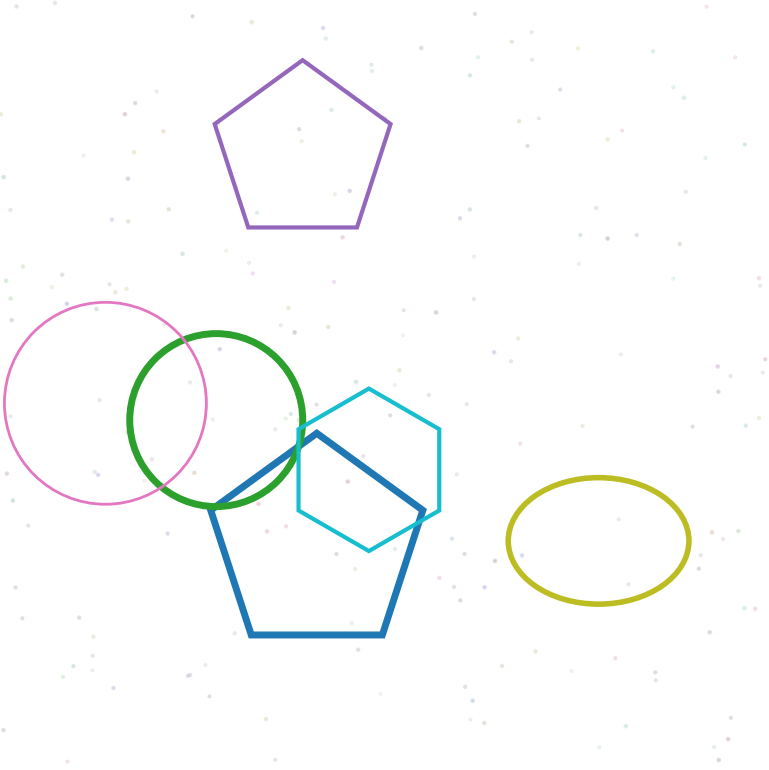[{"shape": "pentagon", "thickness": 2.5, "radius": 0.72, "center": [0.411, 0.293]}, {"shape": "circle", "thickness": 2.5, "radius": 0.56, "center": [0.281, 0.454]}, {"shape": "pentagon", "thickness": 1.5, "radius": 0.6, "center": [0.393, 0.802]}, {"shape": "circle", "thickness": 1, "radius": 0.66, "center": [0.137, 0.476]}, {"shape": "oval", "thickness": 2, "radius": 0.59, "center": [0.777, 0.298]}, {"shape": "hexagon", "thickness": 1.5, "radius": 0.53, "center": [0.479, 0.39]}]